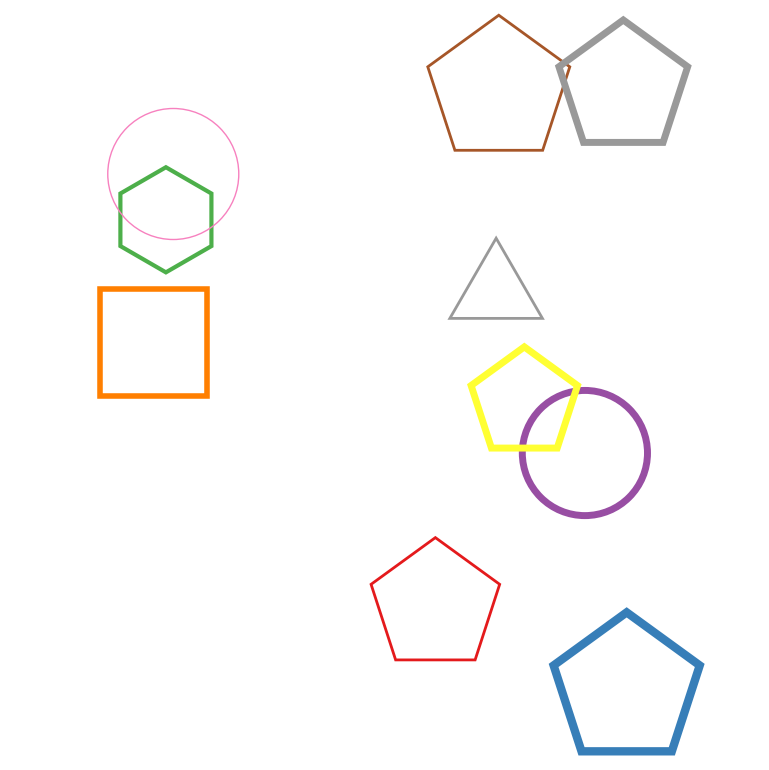[{"shape": "pentagon", "thickness": 1, "radius": 0.44, "center": [0.565, 0.214]}, {"shape": "pentagon", "thickness": 3, "radius": 0.5, "center": [0.814, 0.105]}, {"shape": "hexagon", "thickness": 1.5, "radius": 0.34, "center": [0.215, 0.715]}, {"shape": "circle", "thickness": 2.5, "radius": 0.41, "center": [0.76, 0.412]}, {"shape": "square", "thickness": 2, "radius": 0.35, "center": [0.199, 0.555]}, {"shape": "pentagon", "thickness": 2.5, "radius": 0.36, "center": [0.681, 0.477]}, {"shape": "pentagon", "thickness": 1, "radius": 0.48, "center": [0.648, 0.883]}, {"shape": "circle", "thickness": 0.5, "radius": 0.43, "center": [0.225, 0.774]}, {"shape": "triangle", "thickness": 1, "radius": 0.35, "center": [0.644, 0.621]}, {"shape": "pentagon", "thickness": 2.5, "radius": 0.44, "center": [0.809, 0.886]}]